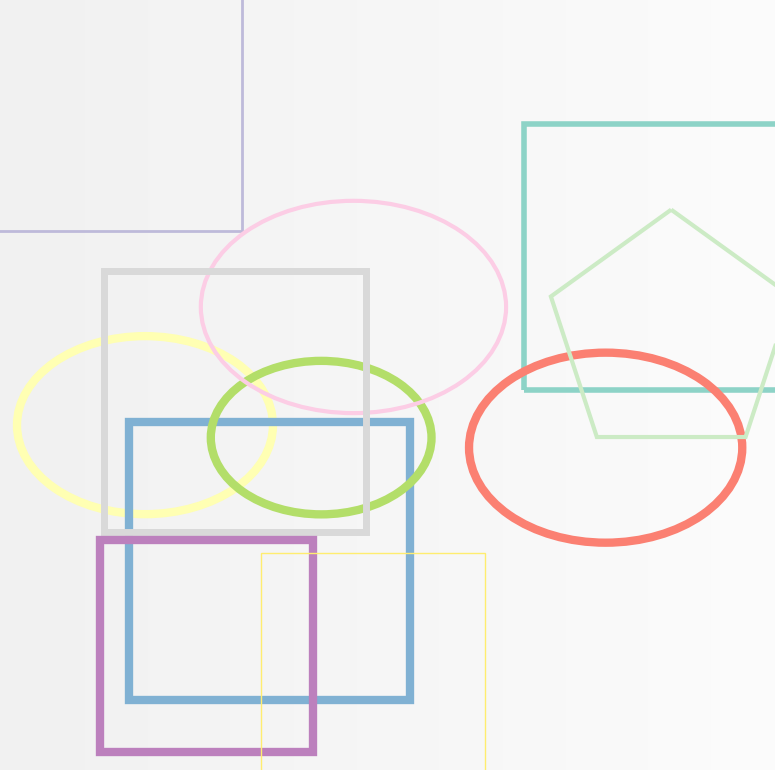[{"shape": "square", "thickness": 2, "radius": 0.86, "center": [0.849, 0.667]}, {"shape": "oval", "thickness": 3, "radius": 0.83, "center": [0.187, 0.448]}, {"shape": "square", "thickness": 1, "radius": 0.85, "center": [0.143, 0.869]}, {"shape": "oval", "thickness": 3, "radius": 0.88, "center": [0.781, 0.419]}, {"shape": "square", "thickness": 3, "radius": 0.9, "center": [0.348, 0.271]}, {"shape": "oval", "thickness": 3, "radius": 0.71, "center": [0.414, 0.432]}, {"shape": "oval", "thickness": 1.5, "radius": 0.98, "center": [0.456, 0.601]}, {"shape": "square", "thickness": 2.5, "radius": 0.84, "center": [0.303, 0.479]}, {"shape": "square", "thickness": 3, "radius": 0.69, "center": [0.266, 0.161]}, {"shape": "pentagon", "thickness": 1.5, "radius": 0.82, "center": [0.866, 0.564]}, {"shape": "square", "thickness": 0.5, "radius": 0.72, "center": [0.482, 0.138]}]